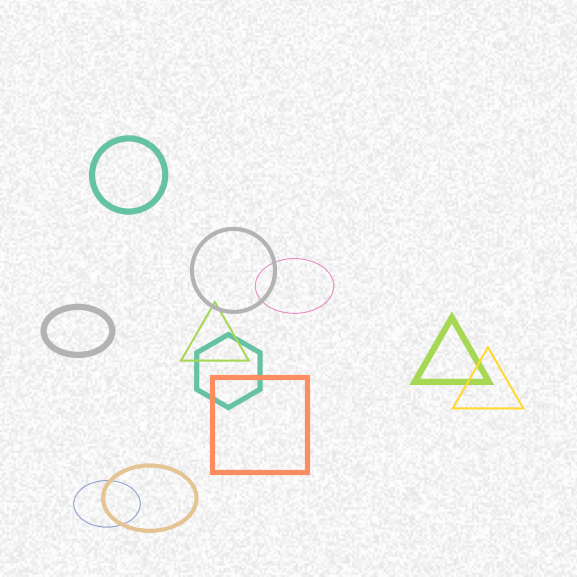[{"shape": "hexagon", "thickness": 2.5, "radius": 0.32, "center": [0.395, 0.357]}, {"shape": "circle", "thickness": 3, "radius": 0.32, "center": [0.223, 0.696]}, {"shape": "square", "thickness": 2.5, "radius": 0.41, "center": [0.449, 0.264]}, {"shape": "oval", "thickness": 0.5, "radius": 0.29, "center": [0.185, 0.127]}, {"shape": "oval", "thickness": 0.5, "radius": 0.34, "center": [0.51, 0.504]}, {"shape": "triangle", "thickness": 3, "radius": 0.37, "center": [0.782, 0.375]}, {"shape": "triangle", "thickness": 1, "radius": 0.34, "center": [0.372, 0.409]}, {"shape": "triangle", "thickness": 1, "radius": 0.35, "center": [0.845, 0.327]}, {"shape": "oval", "thickness": 2, "radius": 0.4, "center": [0.259, 0.136]}, {"shape": "oval", "thickness": 3, "radius": 0.3, "center": [0.135, 0.426]}, {"shape": "circle", "thickness": 2, "radius": 0.36, "center": [0.404, 0.531]}]